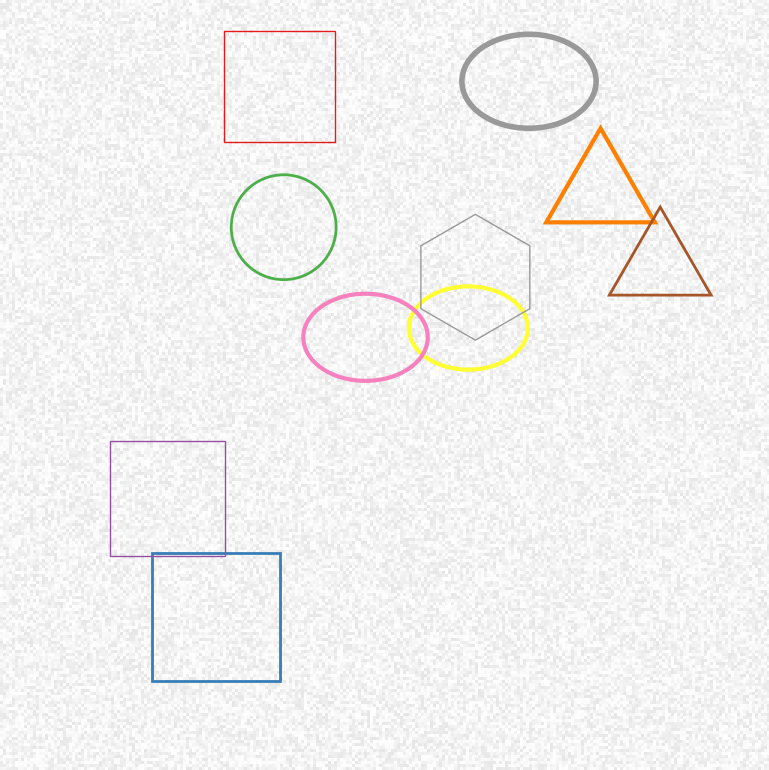[{"shape": "square", "thickness": 0.5, "radius": 0.36, "center": [0.363, 0.888]}, {"shape": "square", "thickness": 1, "radius": 0.41, "center": [0.28, 0.199]}, {"shape": "circle", "thickness": 1, "radius": 0.34, "center": [0.368, 0.705]}, {"shape": "square", "thickness": 0.5, "radius": 0.37, "center": [0.217, 0.353]}, {"shape": "triangle", "thickness": 1.5, "radius": 0.41, "center": [0.78, 0.752]}, {"shape": "oval", "thickness": 1.5, "radius": 0.39, "center": [0.608, 0.574]}, {"shape": "triangle", "thickness": 1, "radius": 0.38, "center": [0.857, 0.655]}, {"shape": "oval", "thickness": 1.5, "radius": 0.4, "center": [0.475, 0.562]}, {"shape": "hexagon", "thickness": 0.5, "radius": 0.41, "center": [0.617, 0.64]}, {"shape": "oval", "thickness": 2, "radius": 0.44, "center": [0.687, 0.894]}]